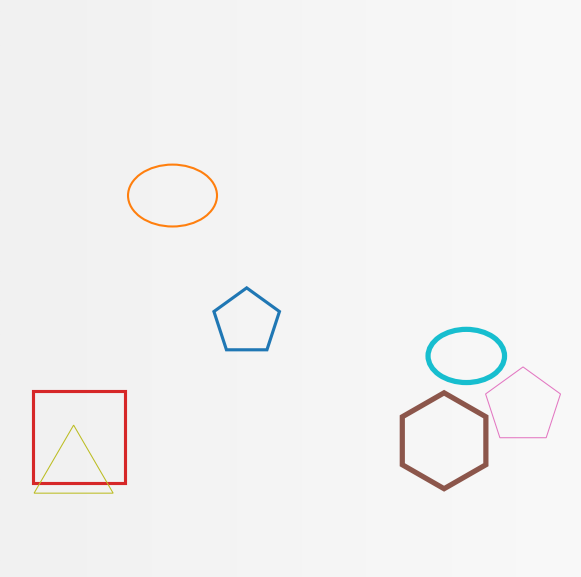[{"shape": "pentagon", "thickness": 1.5, "radius": 0.3, "center": [0.424, 0.441]}, {"shape": "oval", "thickness": 1, "radius": 0.38, "center": [0.297, 0.661]}, {"shape": "square", "thickness": 1.5, "radius": 0.4, "center": [0.136, 0.243]}, {"shape": "hexagon", "thickness": 2.5, "radius": 0.42, "center": [0.764, 0.236]}, {"shape": "pentagon", "thickness": 0.5, "radius": 0.34, "center": [0.9, 0.296]}, {"shape": "triangle", "thickness": 0.5, "radius": 0.39, "center": [0.127, 0.184]}, {"shape": "oval", "thickness": 2.5, "radius": 0.33, "center": [0.802, 0.383]}]